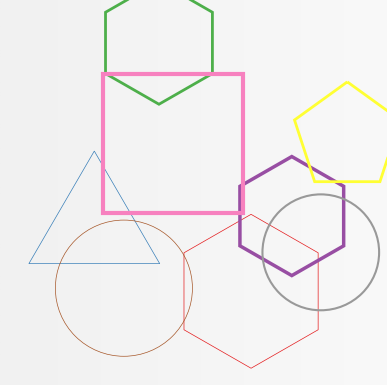[{"shape": "hexagon", "thickness": 0.5, "radius": 1.0, "center": [0.648, 0.243]}, {"shape": "triangle", "thickness": 0.5, "radius": 0.97, "center": [0.243, 0.413]}, {"shape": "hexagon", "thickness": 2, "radius": 0.8, "center": [0.41, 0.889]}, {"shape": "hexagon", "thickness": 2.5, "radius": 0.77, "center": [0.753, 0.439]}, {"shape": "pentagon", "thickness": 2, "radius": 0.72, "center": [0.896, 0.644]}, {"shape": "circle", "thickness": 0.5, "radius": 0.88, "center": [0.32, 0.251]}, {"shape": "square", "thickness": 3, "radius": 0.9, "center": [0.446, 0.627]}, {"shape": "circle", "thickness": 1.5, "radius": 0.75, "center": [0.828, 0.345]}]